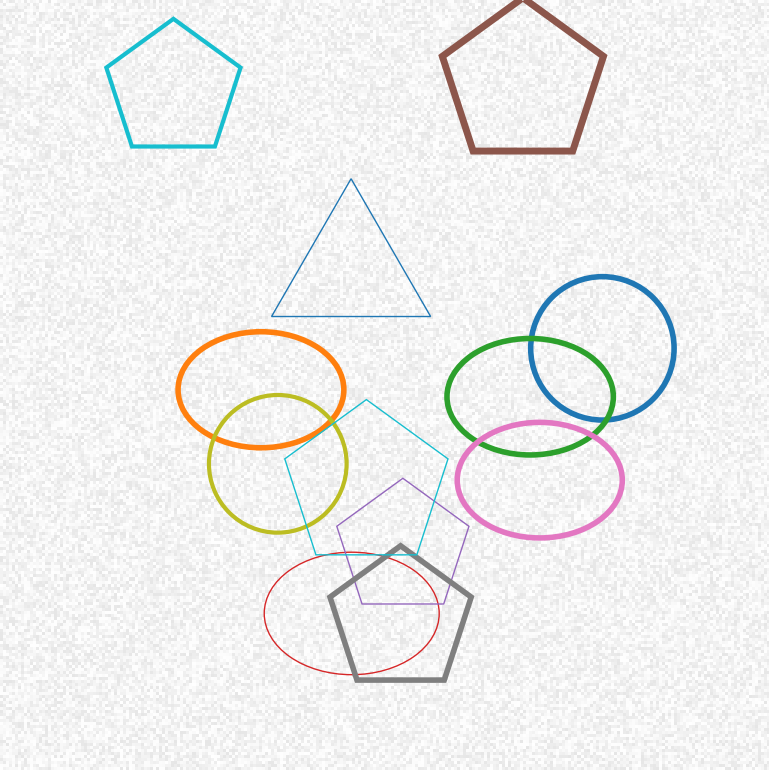[{"shape": "circle", "thickness": 2, "radius": 0.47, "center": [0.782, 0.548]}, {"shape": "triangle", "thickness": 0.5, "radius": 0.6, "center": [0.456, 0.649]}, {"shape": "oval", "thickness": 2, "radius": 0.54, "center": [0.339, 0.494]}, {"shape": "oval", "thickness": 2, "radius": 0.54, "center": [0.689, 0.485]}, {"shape": "oval", "thickness": 0.5, "radius": 0.57, "center": [0.457, 0.203]}, {"shape": "pentagon", "thickness": 0.5, "radius": 0.45, "center": [0.523, 0.289]}, {"shape": "pentagon", "thickness": 2.5, "radius": 0.55, "center": [0.679, 0.893]}, {"shape": "oval", "thickness": 2, "radius": 0.54, "center": [0.701, 0.376]}, {"shape": "pentagon", "thickness": 2, "radius": 0.48, "center": [0.52, 0.195]}, {"shape": "circle", "thickness": 1.5, "radius": 0.45, "center": [0.361, 0.398]}, {"shape": "pentagon", "thickness": 1.5, "radius": 0.46, "center": [0.225, 0.884]}, {"shape": "pentagon", "thickness": 0.5, "radius": 0.56, "center": [0.476, 0.37]}]